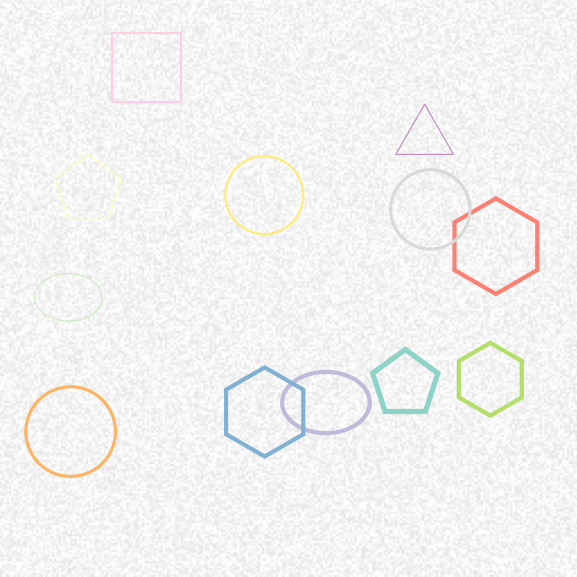[{"shape": "pentagon", "thickness": 2.5, "radius": 0.3, "center": [0.702, 0.335]}, {"shape": "pentagon", "thickness": 0.5, "radius": 0.3, "center": [0.153, 0.671]}, {"shape": "oval", "thickness": 2, "radius": 0.38, "center": [0.564, 0.302]}, {"shape": "hexagon", "thickness": 2, "radius": 0.41, "center": [0.859, 0.573]}, {"shape": "hexagon", "thickness": 2, "radius": 0.39, "center": [0.458, 0.286]}, {"shape": "circle", "thickness": 1.5, "radius": 0.39, "center": [0.122, 0.252]}, {"shape": "hexagon", "thickness": 2, "radius": 0.31, "center": [0.849, 0.342]}, {"shape": "square", "thickness": 1, "radius": 0.3, "center": [0.253, 0.883]}, {"shape": "circle", "thickness": 1.5, "radius": 0.34, "center": [0.745, 0.637]}, {"shape": "triangle", "thickness": 0.5, "radius": 0.29, "center": [0.735, 0.761]}, {"shape": "oval", "thickness": 0.5, "radius": 0.29, "center": [0.118, 0.484]}, {"shape": "circle", "thickness": 1, "radius": 0.34, "center": [0.458, 0.661]}]